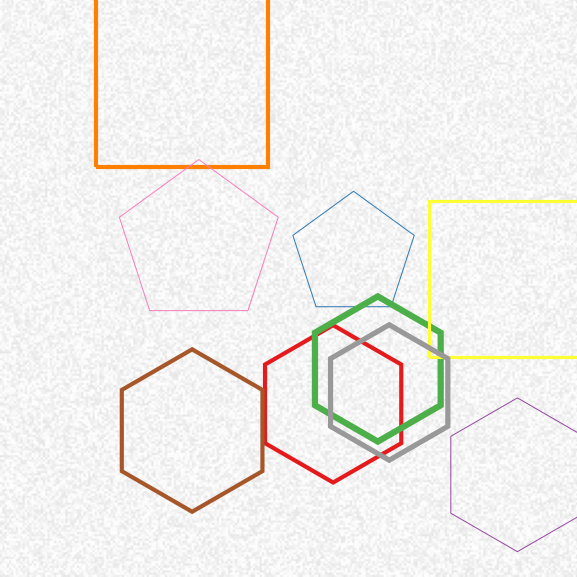[{"shape": "hexagon", "thickness": 2, "radius": 0.68, "center": [0.577, 0.3]}, {"shape": "pentagon", "thickness": 0.5, "radius": 0.55, "center": [0.612, 0.557]}, {"shape": "hexagon", "thickness": 3, "radius": 0.63, "center": [0.654, 0.36]}, {"shape": "hexagon", "thickness": 0.5, "radius": 0.67, "center": [0.896, 0.177]}, {"shape": "square", "thickness": 2, "radius": 0.75, "center": [0.315, 0.859]}, {"shape": "square", "thickness": 1.5, "radius": 0.68, "center": [0.877, 0.517]}, {"shape": "hexagon", "thickness": 2, "radius": 0.7, "center": [0.333, 0.254]}, {"shape": "pentagon", "thickness": 0.5, "radius": 0.72, "center": [0.344, 0.578]}, {"shape": "hexagon", "thickness": 2.5, "radius": 0.59, "center": [0.674, 0.32]}]